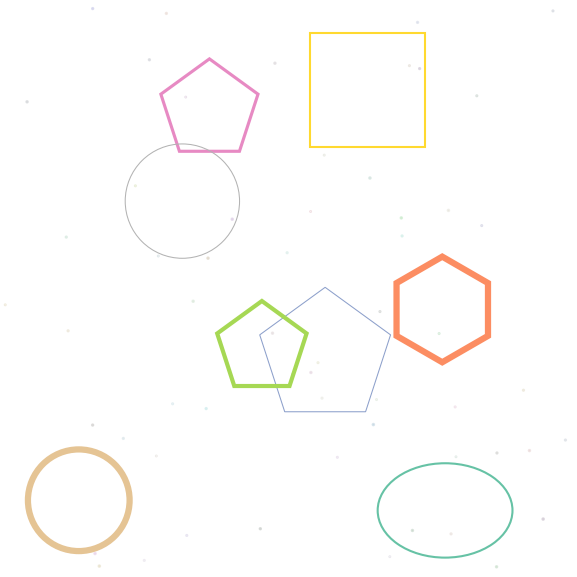[{"shape": "oval", "thickness": 1, "radius": 0.58, "center": [0.771, 0.115]}, {"shape": "hexagon", "thickness": 3, "radius": 0.46, "center": [0.766, 0.463]}, {"shape": "pentagon", "thickness": 0.5, "radius": 0.6, "center": [0.563, 0.382]}, {"shape": "pentagon", "thickness": 1.5, "radius": 0.44, "center": [0.363, 0.809]}, {"shape": "pentagon", "thickness": 2, "radius": 0.41, "center": [0.453, 0.397]}, {"shape": "square", "thickness": 1, "radius": 0.49, "center": [0.636, 0.843]}, {"shape": "circle", "thickness": 3, "radius": 0.44, "center": [0.136, 0.133]}, {"shape": "circle", "thickness": 0.5, "radius": 0.49, "center": [0.316, 0.651]}]